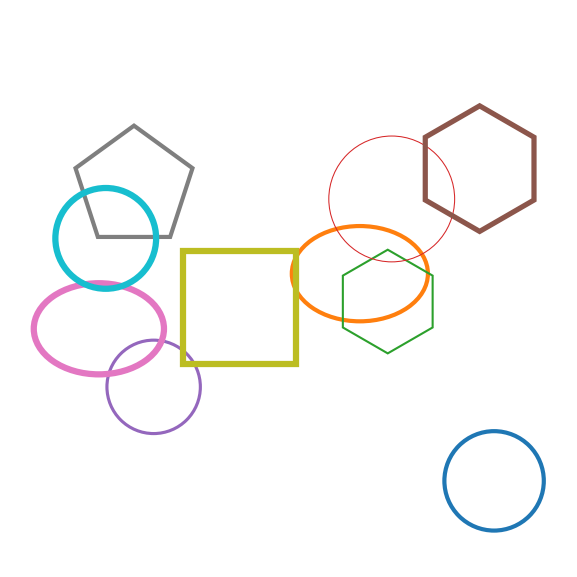[{"shape": "circle", "thickness": 2, "radius": 0.43, "center": [0.856, 0.166]}, {"shape": "oval", "thickness": 2, "radius": 0.59, "center": [0.623, 0.525]}, {"shape": "hexagon", "thickness": 1, "radius": 0.45, "center": [0.671, 0.477]}, {"shape": "circle", "thickness": 0.5, "radius": 0.54, "center": [0.678, 0.655]}, {"shape": "circle", "thickness": 1.5, "radius": 0.4, "center": [0.266, 0.329]}, {"shape": "hexagon", "thickness": 2.5, "radius": 0.54, "center": [0.831, 0.707]}, {"shape": "oval", "thickness": 3, "radius": 0.56, "center": [0.171, 0.43]}, {"shape": "pentagon", "thickness": 2, "radius": 0.53, "center": [0.232, 0.675]}, {"shape": "square", "thickness": 3, "radius": 0.49, "center": [0.415, 0.467]}, {"shape": "circle", "thickness": 3, "radius": 0.44, "center": [0.183, 0.586]}]